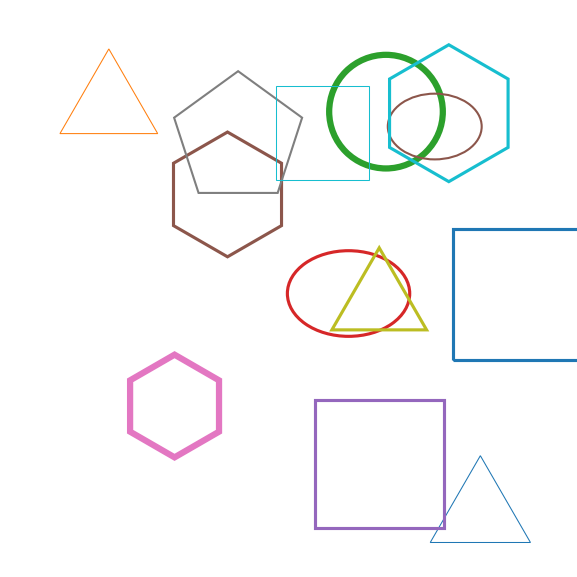[{"shape": "square", "thickness": 1.5, "radius": 0.57, "center": [0.898, 0.489]}, {"shape": "triangle", "thickness": 0.5, "radius": 0.5, "center": [0.832, 0.11]}, {"shape": "triangle", "thickness": 0.5, "radius": 0.49, "center": [0.188, 0.817]}, {"shape": "circle", "thickness": 3, "radius": 0.49, "center": [0.668, 0.806]}, {"shape": "oval", "thickness": 1.5, "radius": 0.53, "center": [0.604, 0.491]}, {"shape": "square", "thickness": 1.5, "radius": 0.56, "center": [0.657, 0.196]}, {"shape": "hexagon", "thickness": 1.5, "radius": 0.54, "center": [0.394, 0.662]}, {"shape": "oval", "thickness": 1, "radius": 0.41, "center": [0.753, 0.78]}, {"shape": "hexagon", "thickness": 3, "radius": 0.44, "center": [0.302, 0.296]}, {"shape": "pentagon", "thickness": 1, "radius": 0.58, "center": [0.412, 0.759]}, {"shape": "triangle", "thickness": 1.5, "radius": 0.47, "center": [0.657, 0.475]}, {"shape": "square", "thickness": 0.5, "radius": 0.41, "center": [0.558, 0.769]}, {"shape": "hexagon", "thickness": 1.5, "radius": 0.59, "center": [0.777, 0.803]}]